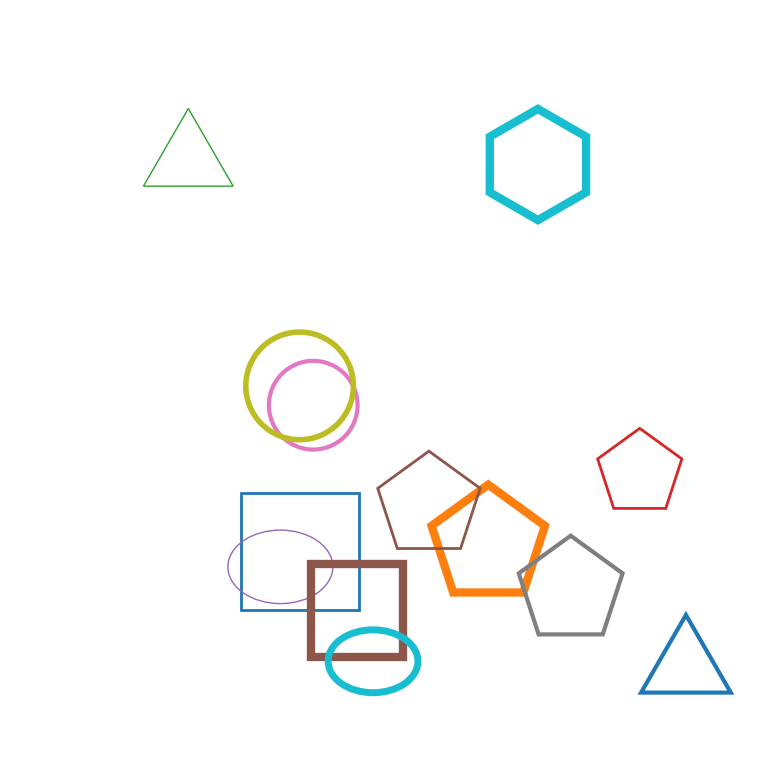[{"shape": "square", "thickness": 1, "radius": 0.38, "center": [0.389, 0.284]}, {"shape": "triangle", "thickness": 1.5, "radius": 0.34, "center": [0.891, 0.134]}, {"shape": "pentagon", "thickness": 3, "radius": 0.39, "center": [0.634, 0.293]}, {"shape": "triangle", "thickness": 0.5, "radius": 0.34, "center": [0.245, 0.792]}, {"shape": "pentagon", "thickness": 1, "radius": 0.29, "center": [0.831, 0.386]}, {"shape": "oval", "thickness": 0.5, "radius": 0.34, "center": [0.364, 0.264]}, {"shape": "pentagon", "thickness": 1, "radius": 0.35, "center": [0.557, 0.344]}, {"shape": "square", "thickness": 3, "radius": 0.3, "center": [0.464, 0.207]}, {"shape": "circle", "thickness": 1.5, "radius": 0.29, "center": [0.407, 0.474]}, {"shape": "pentagon", "thickness": 1.5, "radius": 0.35, "center": [0.741, 0.233]}, {"shape": "circle", "thickness": 2, "radius": 0.35, "center": [0.389, 0.499]}, {"shape": "hexagon", "thickness": 3, "radius": 0.36, "center": [0.699, 0.786]}, {"shape": "oval", "thickness": 2.5, "radius": 0.29, "center": [0.484, 0.141]}]